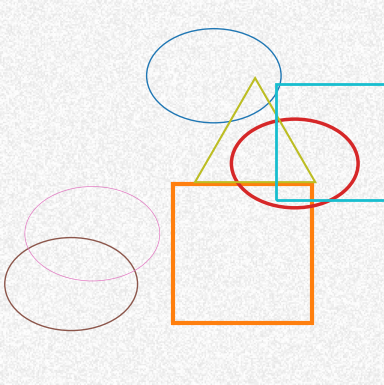[{"shape": "oval", "thickness": 1, "radius": 0.87, "center": [0.555, 0.803]}, {"shape": "square", "thickness": 3, "radius": 0.9, "center": [0.63, 0.342]}, {"shape": "oval", "thickness": 2.5, "radius": 0.82, "center": [0.766, 0.575]}, {"shape": "oval", "thickness": 1, "radius": 0.86, "center": [0.185, 0.262]}, {"shape": "oval", "thickness": 0.5, "radius": 0.88, "center": [0.24, 0.393]}, {"shape": "triangle", "thickness": 1.5, "radius": 0.9, "center": [0.663, 0.617]}, {"shape": "square", "thickness": 2, "radius": 0.76, "center": [0.867, 0.631]}]